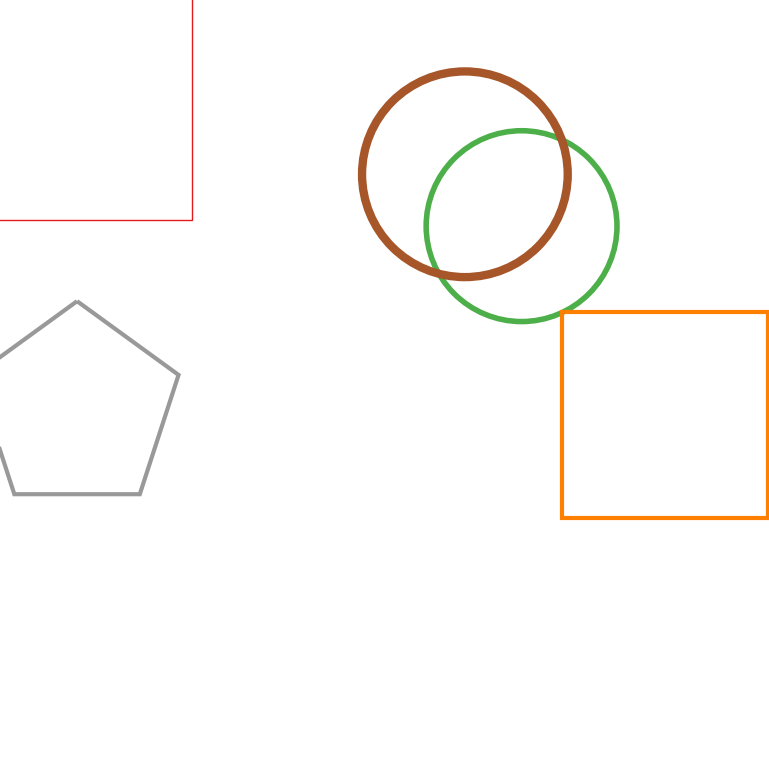[{"shape": "square", "thickness": 0.5, "radius": 0.74, "center": [0.101, 0.863]}, {"shape": "circle", "thickness": 2, "radius": 0.62, "center": [0.677, 0.706]}, {"shape": "square", "thickness": 1.5, "radius": 0.67, "center": [0.864, 0.461]}, {"shape": "circle", "thickness": 3, "radius": 0.67, "center": [0.604, 0.774]}, {"shape": "pentagon", "thickness": 1.5, "radius": 0.69, "center": [0.1, 0.47]}]